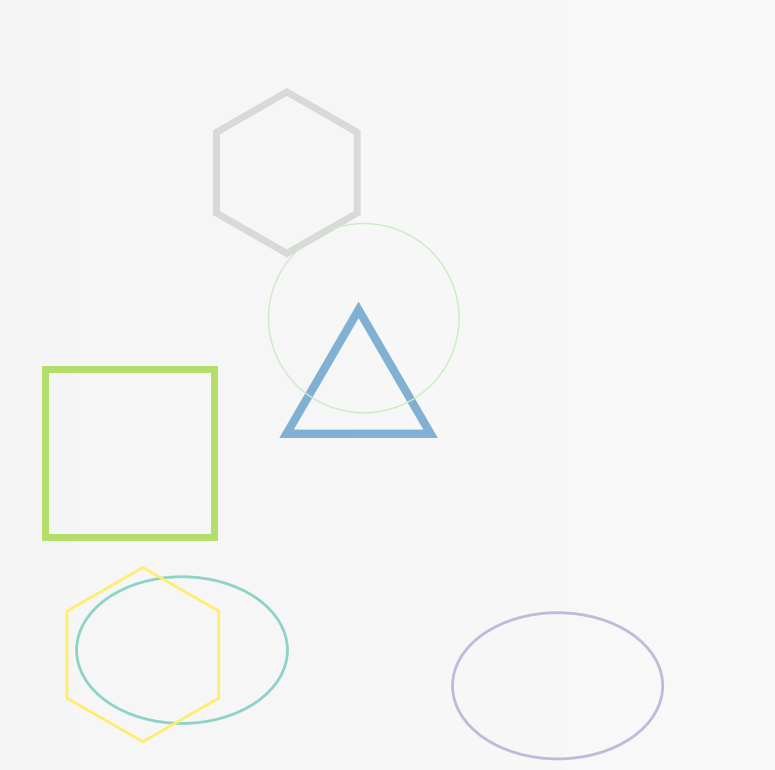[{"shape": "oval", "thickness": 1, "radius": 0.68, "center": [0.235, 0.156]}, {"shape": "oval", "thickness": 1, "radius": 0.68, "center": [0.719, 0.109]}, {"shape": "triangle", "thickness": 3, "radius": 0.54, "center": [0.463, 0.49]}, {"shape": "square", "thickness": 2.5, "radius": 0.55, "center": [0.167, 0.411]}, {"shape": "hexagon", "thickness": 2.5, "radius": 0.52, "center": [0.37, 0.776]}, {"shape": "circle", "thickness": 0.5, "radius": 0.61, "center": [0.469, 0.587]}, {"shape": "hexagon", "thickness": 1, "radius": 0.57, "center": [0.184, 0.15]}]